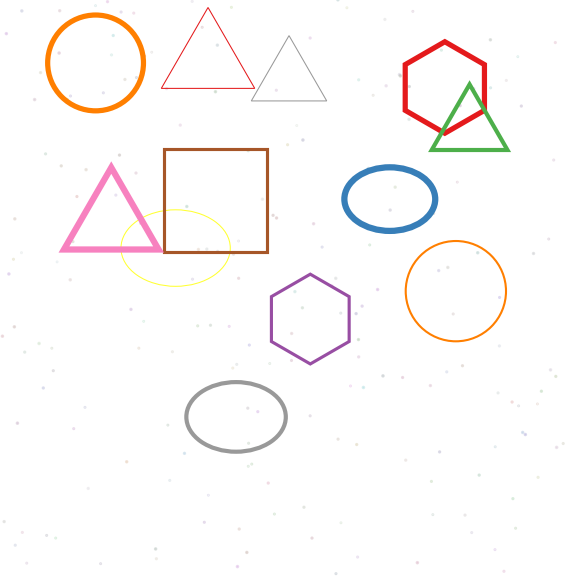[{"shape": "hexagon", "thickness": 2.5, "radius": 0.4, "center": [0.77, 0.848]}, {"shape": "triangle", "thickness": 0.5, "radius": 0.47, "center": [0.36, 0.893]}, {"shape": "oval", "thickness": 3, "radius": 0.39, "center": [0.675, 0.654]}, {"shape": "triangle", "thickness": 2, "radius": 0.38, "center": [0.813, 0.777]}, {"shape": "hexagon", "thickness": 1.5, "radius": 0.39, "center": [0.537, 0.447]}, {"shape": "circle", "thickness": 1, "radius": 0.43, "center": [0.789, 0.495]}, {"shape": "circle", "thickness": 2.5, "radius": 0.41, "center": [0.165, 0.89]}, {"shape": "oval", "thickness": 0.5, "radius": 0.47, "center": [0.304, 0.57]}, {"shape": "square", "thickness": 1.5, "radius": 0.45, "center": [0.374, 0.653]}, {"shape": "triangle", "thickness": 3, "radius": 0.47, "center": [0.193, 0.614]}, {"shape": "oval", "thickness": 2, "radius": 0.43, "center": [0.409, 0.277]}, {"shape": "triangle", "thickness": 0.5, "radius": 0.38, "center": [0.5, 0.862]}]